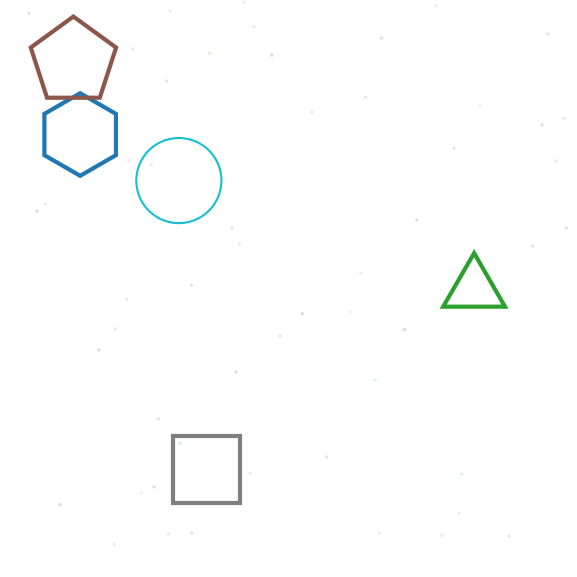[{"shape": "hexagon", "thickness": 2, "radius": 0.36, "center": [0.139, 0.766]}, {"shape": "triangle", "thickness": 2, "radius": 0.31, "center": [0.821, 0.499]}, {"shape": "pentagon", "thickness": 2, "radius": 0.39, "center": [0.127, 0.893]}, {"shape": "square", "thickness": 2, "radius": 0.29, "center": [0.358, 0.186]}, {"shape": "circle", "thickness": 1, "radius": 0.37, "center": [0.31, 0.686]}]